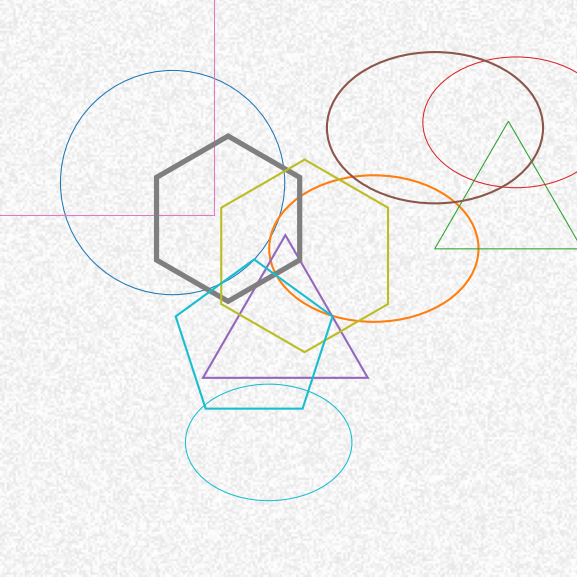[{"shape": "circle", "thickness": 0.5, "radius": 0.97, "center": [0.299, 0.683]}, {"shape": "oval", "thickness": 1, "radius": 0.91, "center": [0.647, 0.569]}, {"shape": "triangle", "thickness": 0.5, "radius": 0.74, "center": [0.88, 0.642]}, {"shape": "oval", "thickness": 0.5, "radius": 0.81, "center": [0.894, 0.787]}, {"shape": "triangle", "thickness": 1, "radius": 0.82, "center": [0.494, 0.427]}, {"shape": "oval", "thickness": 1, "radius": 0.94, "center": [0.753, 0.778]}, {"shape": "square", "thickness": 0.5, "radius": 0.97, "center": [0.176, 0.821]}, {"shape": "hexagon", "thickness": 2.5, "radius": 0.72, "center": [0.395, 0.62]}, {"shape": "hexagon", "thickness": 1, "radius": 0.83, "center": [0.528, 0.556]}, {"shape": "pentagon", "thickness": 1, "radius": 0.71, "center": [0.44, 0.407]}, {"shape": "oval", "thickness": 0.5, "radius": 0.72, "center": [0.465, 0.233]}]